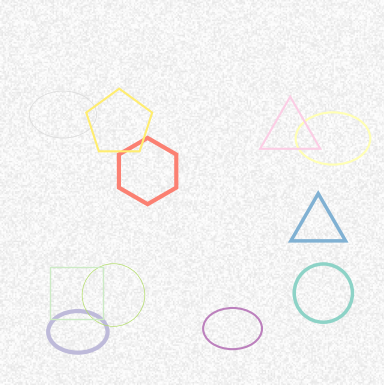[{"shape": "circle", "thickness": 2.5, "radius": 0.38, "center": [0.84, 0.239]}, {"shape": "oval", "thickness": 1.5, "radius": 0.48, "center": [0.865, 0.64]}, {"shape": "oval", "thickness": 3, "radius": 0.39, "center": [0.202, 0.138]}, {"shape": "hexagon", "thickness": 3, "radius": 0.43, "center": [0.383, 0.556]}, {"shape": "triangle", "thickness": 2.5, "radius": 0.41, "center": [0.827, 0.415]}, {"shape": "circle", "thickness": 0.5, "radius": 0.41, "center": [0.295, 0.234]}, {"shape": "triangle", "thickness": 1.5, "radius": 0.45, "center": [0.754, 0.659]}, {"shape": "oval", "thickness": 0.5, "radius": 0.44, "center": [0.164, 0.702]}, {"shape": "oval", "thickness": 1.5, "radius": 0.38, "center": [0.604, 0.147]}, {"shape": "square", "thickness": 1, "radius": 0.34, "center": [0.199, 0.239]}, {"shape": "pentagon", "thickness": 1.5, "radius": 0.45, "center": [0.31, 0.68]}]